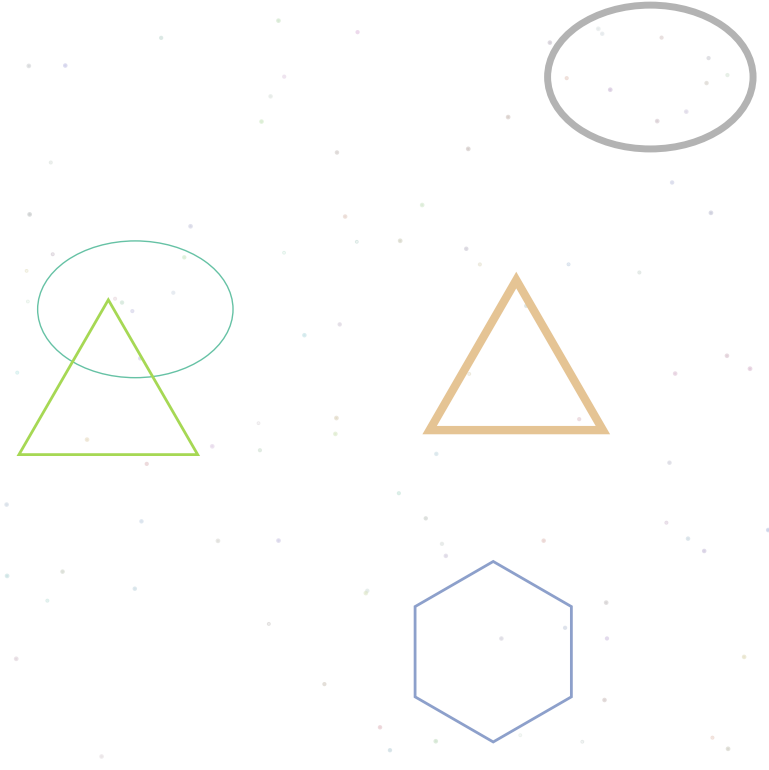[{"shape": "oval", "thickness": 0.5, "radius": 0.63, "center": [0.176, 0.598]}, {"shape": "hexagon", "thickness": 1, "radius": 0.59, "center": [0.641, 0.154]}, {"shape": "triangle", "thickness": 1, "radius": 0.67, "center": [0.141, 0.477]}, {"shape": "triangle", "thickness": 3, "radius": 0.65, "center": [0.67, 0.506]}, {"shape": "oval", "thickness": 2.5, "radius": 0.67, "center": [0.845, 0.9]}]